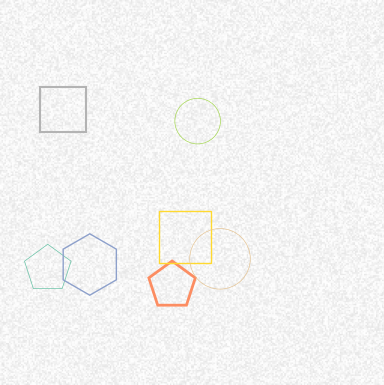[{"shape": "pentagon", "thickness": 0.5, "radius": 0.32, "center": [0.124, 0.302]}, {"shape": "pentagon", "thickness": 2, "radius": 0.32, "center": [0.447, 0.259]}, {"shape": "hexagon", "thickness": 1, "radius": 0.4, "center": [0.233, 0.313]}, {"shape": "circle", "thickness": 0.5, "radius": 0.3, "center": [0.513, 0.685]}, {"shape": "square", "thickness": 1, "radius": 0.34, "center": [0.48, 0.384]}, {"shape": "circle", "thickness": 0.5, "radius": 0.39, "center": [0.571, 0.328]}, {"shape": "square", "thickness": 1.5, "radius": 0.3, "center": [0.164, 0.716]}]